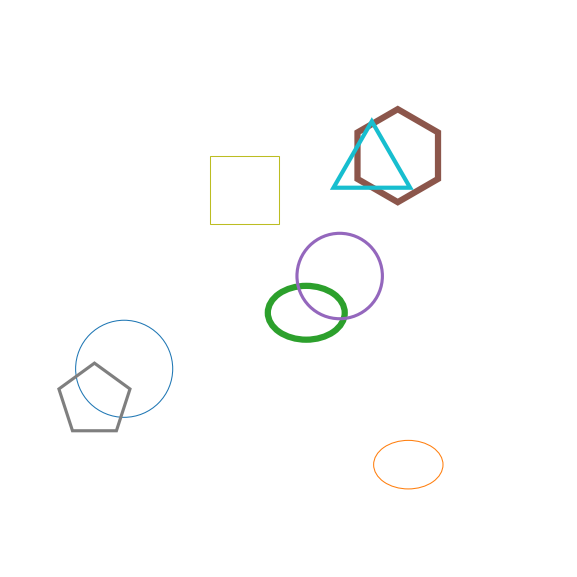[{"shape": "circle", "thickness": 0.5, "radius": 0.42, "center": [0.215, 0.361]}, {"shape": "oval", "thickness": 0.5, "radius": 0.3, "center": [0.707, 0.195]}, {"shape": "oval", "thickness": 3, "radius": 0.33, "center": [0.53, 0.458]}, {"shape": "circle", "thickness": 1.5, "radius": 0.37, "center": [0.588, 0.521]}, {"shape": "hexagon", "thickness": 3, "radius": 0.4, "center": [0.689, 0.73]}, {"shape": "pentagon", "thickness": 1.5, "radius": 0.32, "center": [0.164, 0.306]}, {"shape": "square", "thickness": 0.5, "radius": 0.3, "center": [0.424, 0.67]}, {"shape": "triangle", "thickness": 2, "radius": 0.38, "center": [0.644, 0.712]}]